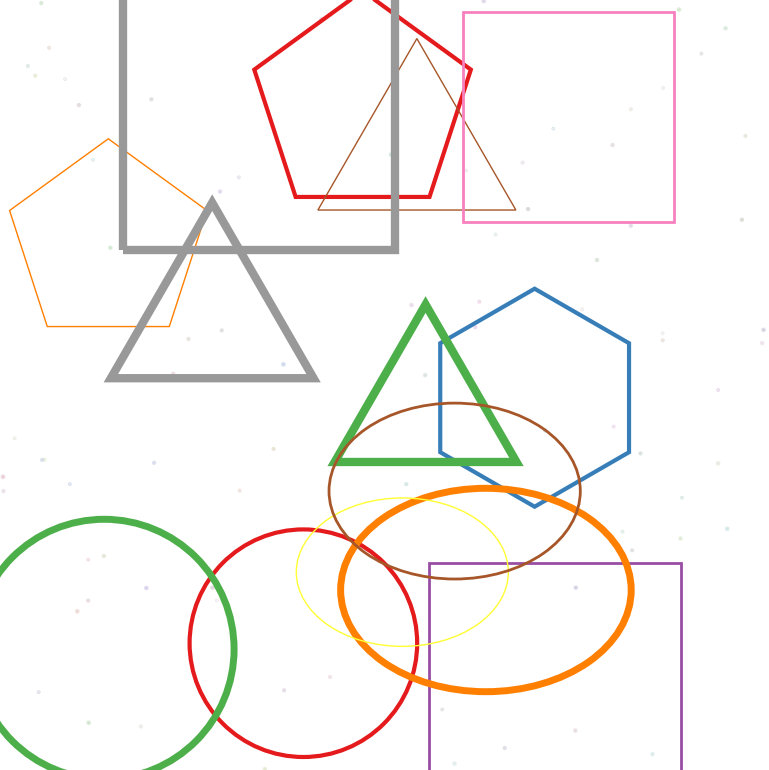[{"shape": "pentagon", "thickness": 1.5, "radius": 0.74, "center": [0.471, 0.864]}, {"shape": "circle", "thickness": 1.5, "radius": 0.74, "center": [0.394, 0.165]}, {"shape": "hexagon", "thickness": 1.5, "radius": 0.71, "center": [0.694, 0.483]}, {"shape": "triangle", "thickness": 3, "radius": 0.68, "center": [0.553, 0.468]}, {"shape": "circle", "thickness": 2.5, "radius": 0.84, "center": [0.135, 0.157]}, {"shape": "square", "thickness": 1, "radius": 0.82, "center": [0.721, 0.105]}, {"shape": "oval", "thickness": 2.5, "radius": 0.94, "center": [0.631, 0.234]}, {"shape": "pentagon", "thickness": 0.5, "radius": 0.67, "center": [0.141, 0.685]}, {"shape": "oval", "thickness": 0.5, "radius": 0.69, "center": [0.522, 0.257]}, {"shape": "oval", "thickness": 1, "radius": 0.82, "center": [0.59, 0.362]}, {"shape": "triangle", "thickness": 0.5, "radius": 0.74, "center": [0.541, 0.801]}, {"shape": "square", "thickness": 1, "radius": 0.68, "center": [0.738, 0.848]}, {"shape": "square", "thickness": 3, "radius": 0.88, "center": [0.337, 0.852]}, {"shape": "triangle", "thickness": 3, "radius": 0.76, "center": [0.276, 0.585]}]